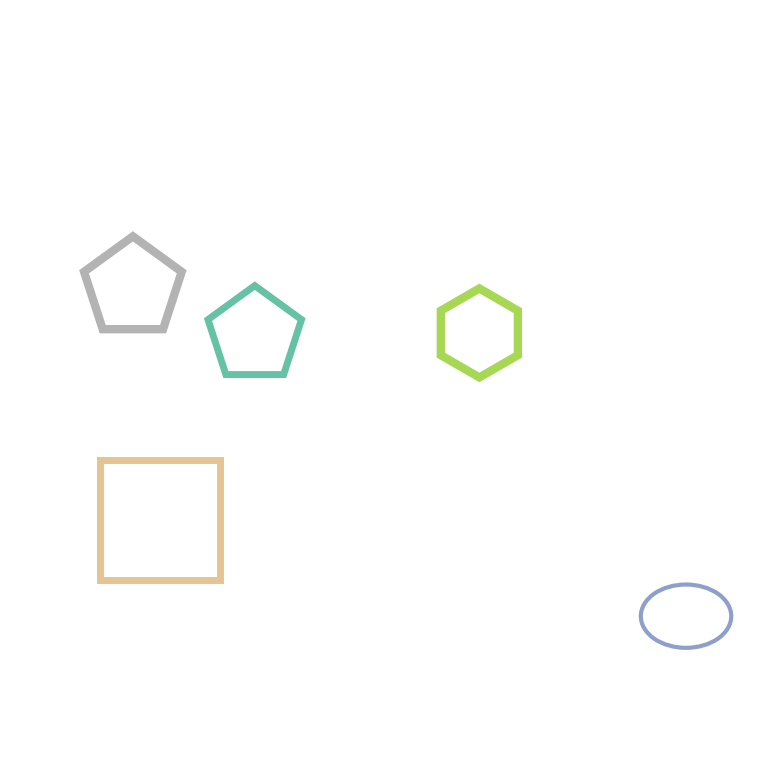[{"shape": "pentagon", "thickness": 2.5, "radius": 0.32, "center": [0.331, 0.565]}, {"shape": "oval", "thickness": 1.5, "radius": 0.29, "center": [0.891, 0.2]}, {"shape": "hexagon", "thickness": 3, "radius": 0.29, "center": [0.623, 0.568]}, {"shape": "square", "thickness": 2.5, "radius": 0.39, "center": [0.208, 0.325]}, {"shape": "pentagon", "thickness": 3, "radius": 0.33, "center": [0.173, 0.626]}]